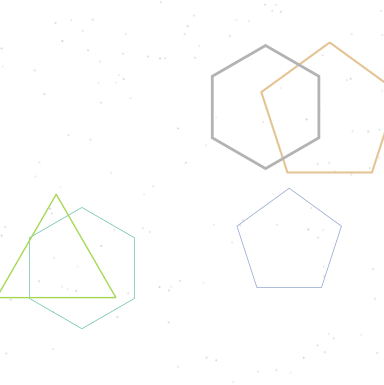[{"shape": "hexagon", "thickness": 0.5, "radius": 0.79, "center": [0.213, 0.304]}, {"shape": "pentagon", "thickness": 0.5, "radius": 0.71, "center": [0.751, 0.368]}, {"shape": "triangle", "thickness": 1, "radius": 0.89, "center": [0.146, 0.316]}, {"shape": "pentagon", "thickness": 1.5, "radius": 0.93, "center": [0.856, 0.703]}, {"shape": "hexagon", "thickness": 2, "radius": 0.8, "center": [0.69, 0.722]}]